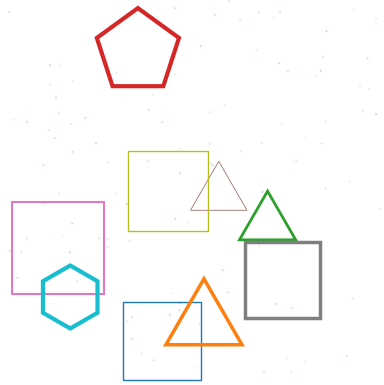[{"shape": "square", "thickness": 1, "radius": 0.51, "center": [0.421, 0.113]}, {"shape": "triangle", "thickness": 2.5, "radius": 0.57, "center": [0.53, 0.162]}, {"shape": "triangle", "thickness": 2, "radius": 0.42, "center": [0.695, 0.419]}, {"shape": "pentagon", "thickness": 3, "radius": 0.56, "center": [0.358, 0.867]}, {"shape": "triangle", "thickness": 0.5, "radius": 0.42, "center": [0.568, 0.496]}, {"shape": "square", "thickness": 1.5, "radius": 0.6, "center": [0.151, 0.356]}, {"shape": "square", "thickness": 2.5, "radius": 0.49, "center": [0.734, 0.273]}, {"shape": "square", "thickness": 1, "radius": 0.52, "center": [0.437, 0.504]}, {"shape": "hexagon", "thickness": 3, "radius": 0.41, "center": [0.182, 0.229]}]